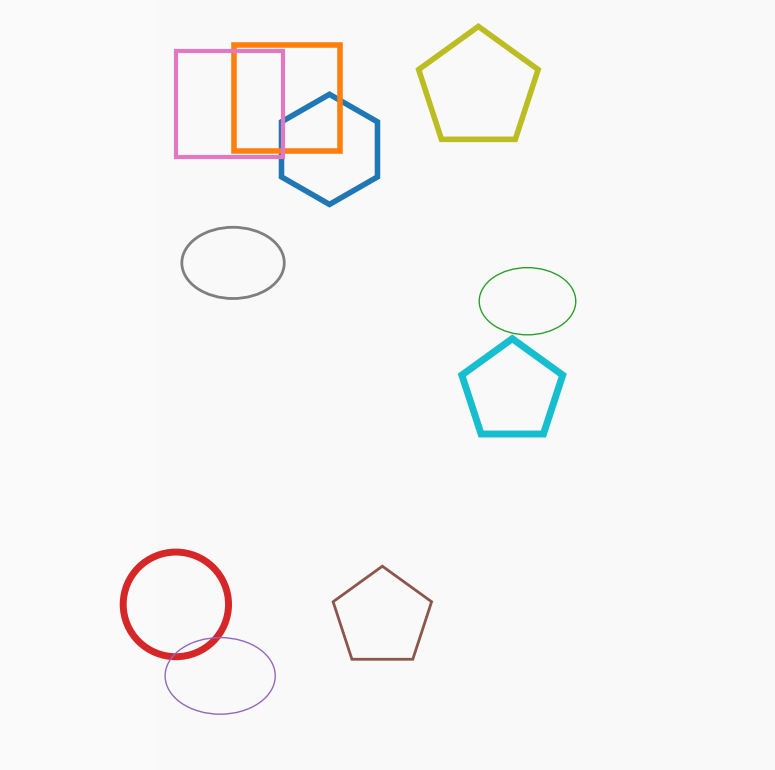[{"shape": "hexagon", "thickness": 2, "radius": 0.36, "center": [0.425, 0.806]}, {"shape": "square", "thickness": 2, "radius": 0.34, "center": [0.37, 0.873]}, {"shape": "oval", "thickness": 0.5, "radius": 0.31, "center": [0.681, 0.609]}, {"shape": "circle", "thickness": 2.5, "radius": 0.34, "center": [0.227, 0.215]}, {"shape": "oval", "thickness": 0.5, "radius": 0.36, "center": [0.284, 0.122]}, {"shape": "pentagon", "thickness": 1, "radius": 0.33, "center": [0.493, 0.198]}, {"shape": "square", "thickness": 1.5, "radius": 0.34, "center": [0.296, 0.865]}, {"shape": "oval", "thickness": 1, "radius": 0.33, "center": [0.301, 0.659]}, {"shape": "pentagon", "thickness": 2, "radius": 0.41, "center": [0.617, 0.885]}, {"shape": "pentagon", "thickness": 2.5, "radius": 0.34, "center": [0.661, 0.492]}]